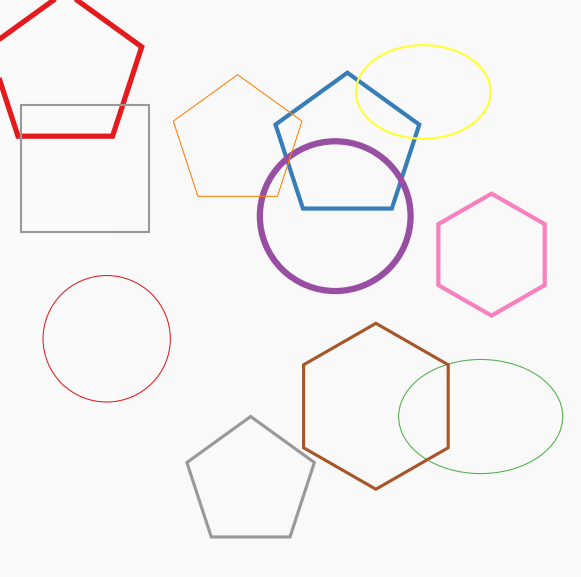[{"shape": "circle", "thickness": 0.5, "radius": 0.55, "center": [0.184, 0.413]}, {"shape": "pentagon", "thickness": 2.5, "radius": 0.69, "center": [0.112, 0.875]}, {"shape": "pentagon", "thickness": 2, "radius": 0.65, "center": [0.598, 0.743]}, {"shape": "oval", "thickness": 0.5, "radius": 0.71, "center": [0.827, 0.278]}, {"shape": "circle", "thickness": 3, "radius": 0.65, "center": [0.577, 0.625]}, {"shape": "pentagon", "thickness": 0.5, "radius": 0.58, "center": [0.409, 0.753]}, {"shape": "oval", "thickness": 1, "radius": 0.58, "center": [0.728, 0.84]}, {"shape": "hexagon", "thickness": 1.5, "radius": 0.72, "center": [0.647, 0.296]}, {"shape": "hexagon", "thickness": 2, "radius": 0.53, "center": [0.846, 0.558]}, {"shape": "pentagon", "thickness": 1.5, "radius": 0.58, "center": [0.431, 0.163]}, {"shape": "square", "thickness": 1, "radius": 0.55, "center": [0.146, 0.708]}]